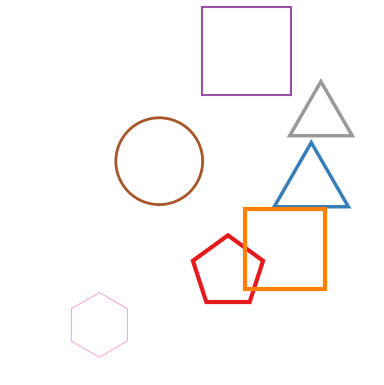[{"shape": "pentagon", "thickness": 3, "radius": 0.48, "center": [0.592, 0.293]}, {"shape": "triangle", "thickness": 2.5, "radius": 0.56, "center": [0.809, 0.519]}, {"shape": "square", "thickness": 1.5, "radius": 0.57, "center": [0.641, 0.867]}, {"shape": "square", "thickness": 3, "radius": 0.52, "center": [0.74, 0.352]}, {"shape": "circle", "thickness": 2, "radius": 0.56, "center": [0.414, 0.581]}, {"shape": "hexagon", "thickness": 0.5, "radius": 0.42, "center": [0.258, 0.156]}, {"shape": "triangle", "thickness": 2.5, "radius": 0.47, "center": [0.834, 0.694]}]